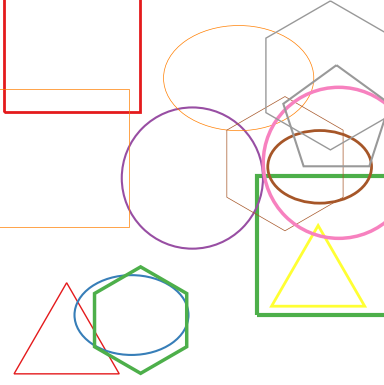[{"shape": "triangle", "thickness": 1, "radius": 0.79, "center": [0.173, 0.108]}, {"shape": "square", "thickness": 2, "radius": 0.89, "center": [0.187, 0.887]}, {"shape": "oval", "thickness": 1.5, "radius": 0.74, "center": [0.342, 0.182]}, {"shape": "hexagon", "thickness": 2.5, "radius": 0.69, "center": [0.365, 0.169]}, {"shape": "square", "thickness": 3, "radius": 0.9, "center": [0.847, 0.362]}, {"shape": "circle", "thickness": 1.5, "radius": 0.92, "center": [0.5, 0.538]}, {"shape": "square", "thickness": 0.5, "radius": 0.89, "center": [0.156, 0.59]}, {"shape": "oval", "thickness": 0.5, "radius": 0.98, "center": [0.62, 0.797]}, {"shape": "triangle", "thickness": 2, "radius": 0.7, "center": [0.826, 0.275]}, {"shape": "oval", "thickness": 2, "radius": 0.67, "center": [0.83, 0.567]}, {"shape": "hexagon", "thickness": 0.5, "radius": 0.87, "center": [0.74, 0.575]}, {"shape": "circle", "thickness": 2.5, "radius": 0.98, "center": [0.88, 0.577]}, {"shape": "pentagon", "thickness": 1.5, "radius": 0.73, "center": [0.874, 0.686]}, {"shape": "hexagon", "thickness": 1, "radius": 0.97, "center": [0.858, 0.804]}]